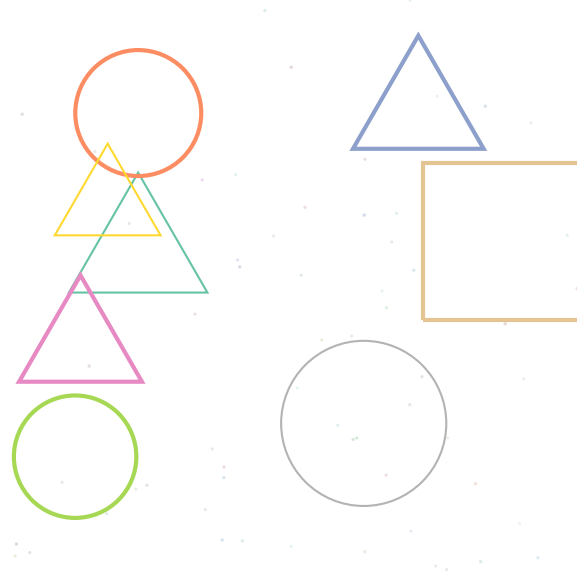[{"shape": "triangle", "thickness": 1, "radius": 0.69, "center": [0.239, 0.562]}, {"shape": "circle", "thickness": 2, "radius": 0.55, "center": [0.239, 0.803]}, {"shape": "triangle", "thickness": 2, "radius": 0.65, "center": [0.724, 0.807]}, {"shape": "triangle", "thickness": 2, "radius": 0.61, "center": [0.139, 0.4]}, {"shape": "circle", "thickness": 2, "radius": 0.53, "center": [0.13, 0.208]}, {"shape": "triangle", "thickness": 1, "radius": 0.53, "center": [0.186, 0.645]}, {"shape": "square", "thickness": 2, "radius": 0.68, "center": [0.868, 0.581]}, {"shape": "circle", "thickness": 1, "radius": 0.71, "center": [0.63, 0.266]}]